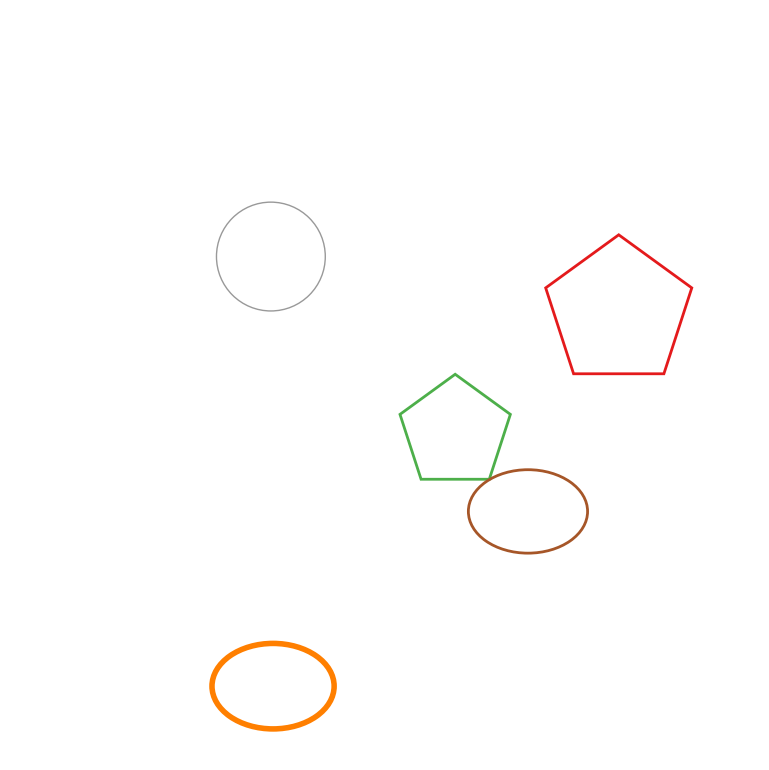[{"shape": "pentagon", "thickness": 1, "radius": 0.5, "center": [0.804, 0.595]}, {"shape": "pentagon", "thickness": 1, "radius": 0.38, "center": [0.591, 0.439]}, {"shape": "oval", "thickness": 2, "radius": 0.4, "center": [0.355, 0.109]}, {"shape": "oval", "thickness": 1, "radius": 0.39, "center": [0.686, 0.336]}, {"shape": "circle", "thickness": 0.5, "radius": 0.35, "center": [0.352, 0.667]}]